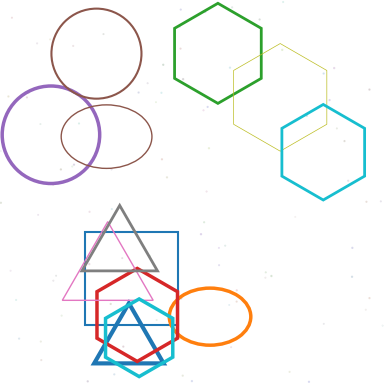[{"shape": "square", "thickness": 1.5, "radius": 0.61, "center": [0.341, 0.276]}, {"shape": "triangle", "thickness": 3, "radius": 0.52, "center": [0.335, 0.108]}, {"shape": "oval", "thickness": 2.5, "radius": 0.53, "center": [0.546, 0.178]}, {"shape": "hexagon", "thickness": 2, "radius": 0.65, "center": [0.566, 0.861]}, {"shape": "hexagon", "thickness": 2.5, "radius": 0.6, "center": [0.356, 0.182]}, {"shape": "circle", "thickness": 2.5, "radius": 0.63, "center": [0.132, 0.65]}, {"shape": "circle", "thickness": 1.5, "radius": 0.58, "center": [0.251, 0.861]}, {"shape": "oval", "thickness": 1, "radius": 0.59, "center": [0.277, 0.645]}, {"shape": "triangle", "thickness": 1, "radius": 0.68, "center": [0.28, 0.288]}, {"shape": "triangle", "thickness": 2, "radius": 0.57, "center": [0.311, 0.353]}, {"shape": "hexagon", "thickness": 0.5, "radius": 0.7, "center": [0.728, 0.747]}, {"shape": "hexagon", "thickness": 2.5, "radius": 0.5, "center": [0.361, 0.123]}, {"shape": "hexagon", "thickness": 2, "radius": 0.62, "center": [0.84, 0.605]}]